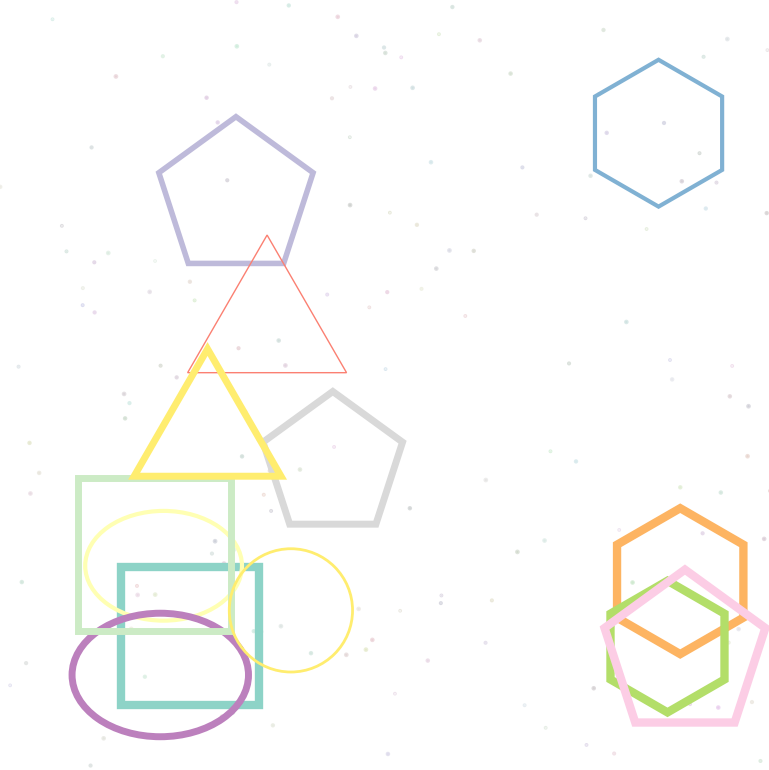[{"shape": "square", "thickness": 3, "radius": 0.45, "center": [0.246, 0.174]}, {"shape": "oval", "thickness": 1.5, "radius": 0.51, "center": [0.212, 0.265]}, {"shape": "pentagon", "thickness": 2, "radius": 0.53, "center": [0.306, 0.743]}, {"shape": "triangle", "thickness": 0.5, "radius": 0.6, "center": [0.347, 0.576]}, {"shape": "hexagon", "thickness": 1.5, "radius": 0.48, "center": [0.855, 0.827]}, {"shape": "hexagon", "thickness": 3, "radius": 0.47, "center": [0.883, 0.245]}, {"shape": "hexagon", "thickness": 3, "radius": 0.43, "center": [0.867, 0.16]}, {"shape": "pentagon", "thickness": 3, "radius": 0.55, "center": [0.89, 0.15]}, {"shape": "pentagon", "thickness": 2.5, "radius": 0.48, "center": [0.432, 0.396]}, {"shape": "oval", "thickness": 2.5, "radius": 0.57, "center": [0.208, 0.123]}, {"shape": "square", "thickness": 2.5, "radius": 0.5, "center": [0.201, 0.28]}, {"shape": "circle", "thickness": 1, "radius": 0.4, "center": [0.378, 0.207]}, {"shape": "triangle", "thickness": 2.5, "radius": 0.55, "center": [0.27, 0.437]}]